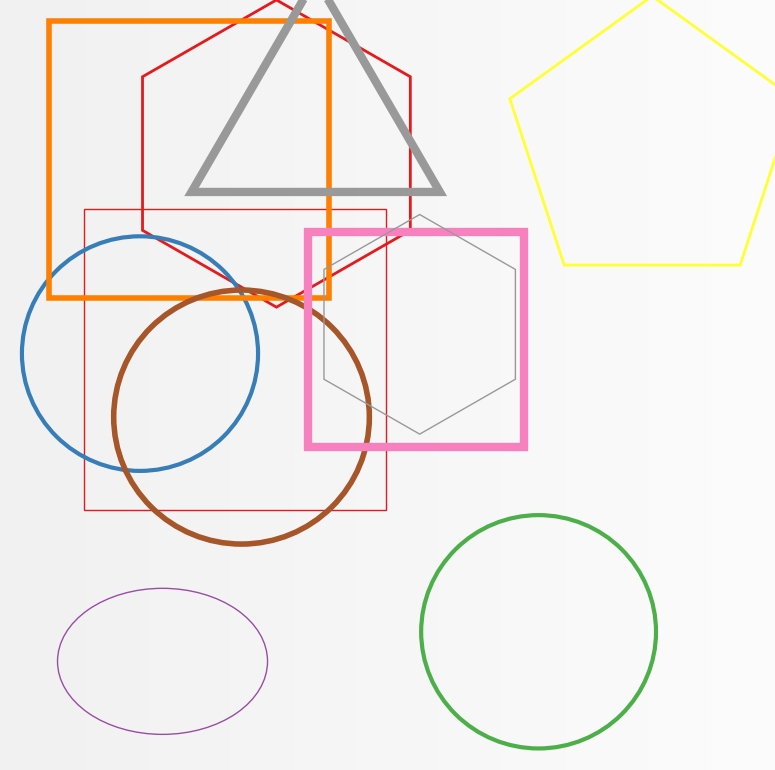[{"shape": "square", "thickness": 0.5, "radius": 0.98, "center": [0.303, 0.533]}, {"shape": "hexagon", "thickness": 1, "radius": 1.0, "center": [0.357, 0.801]}, {"shape": "circle", "thickness": 1.5, "radius": 0.76, "center": [0.181, 0.541]}, {"shape": "circle", "thickness": 1.5, "radius": 0.76, "center": [0.695, 0.179]}, {"shape": "oval", "thickness": 0.5, "radius": 0.68, "center": [0.21, 0.141]}, {"shape": "square", "thickness": 2, "radius": 0.9, "center": [0.244, 0.793]}, {"shape": "pentagon", "thickness": 1, "radius": 0.97, "center": [0.842, 0.812]}, {"shape": "circle", "thickness": 2, "radius": 0.82, "center": [0.312, 0.458]}, {"shape": "square", "thickness": 3, "radius": 0.7, "center": [0.537, 0.559]}, {"shape": "triangle", "thickness": 3, "radius": 0.92, "center": [0.407, 0.843]}, {"shape": "hexagon", "thickness": 0.5, "radius": 0.71, "center": [0.542, 0.579]}]